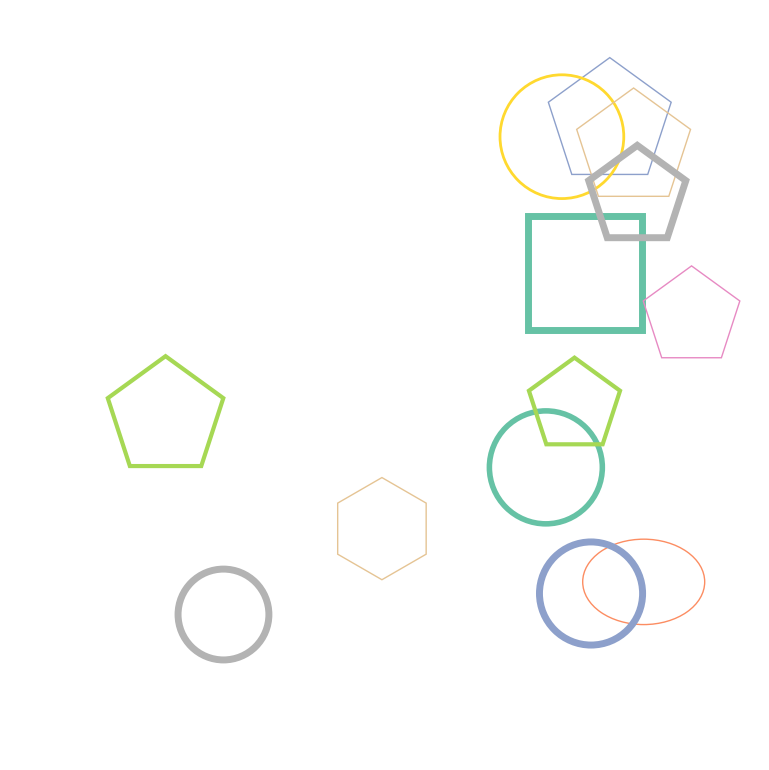[{"shape": "circle", "thickness": 2, "radius": 0.37, "center": [0.709, 0.393]}, {"shape": "square", "thickness": 2.5, "radius": 0.37, "center": [0.76, 0.646]}, {"shape": "oval", "thickness": 0.5, "radius": 0.4, "center": [0.836, 0.244]}, {"shape": "pentagon", "thickness": 0.5, "radius": 0.42, "center": [0.792, 0.841]}, {"shape": "circle", "thickness": 2.5, "radius": 0.33, "center": [0.768, 0.229]}, {"shape": "pentagon", "thickness": 0.5, "radius": 0.33, "center": [0.898, 0.589]}, {"shape": "pentagon", "thickness": 1.5, "radius": 0.31, "center": [0.746, 0.473]}, {"shape": "pentagon", "thickness": 1.5, "radius": 0.39, "center": [0.215, 0.459]}, {"shape": "circle", "thickness": 1, "radius": 0.4, "center": [0.73, 0.822]}, {"shape": "hexagon", "thickness": 0.5, "radius": 0.33, "center": [0.496, 0.313]}, {"shape": "pentagon", "thickness": 0.5, "radius": 0.39, "center": [0.823, 0.808]}, {"shape": "circle", "thickness": 2.5, "radius": 0.29, "center": [0.29, 0.202]}, {"shape": "pentagon", "thickness": 2.5, "radius": 0.33, "center": [0.828, 0.745]}]